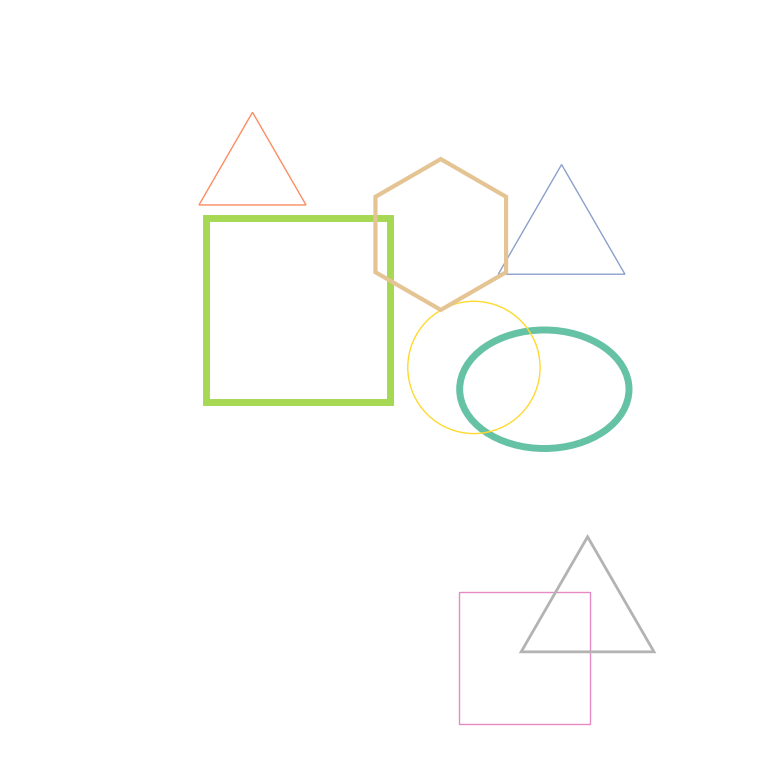[{"shape": "oval", "thickness": 2.5, "radius": 0.55, "center": [0.707, 0.494]}, {"shape": "triangle", "thickness": 0.5, "radius": 0.4, "center": [0.328, 0.774]}, {"shape": "triangle", "thickness": 0.5, "radius": 0.47, "center": [0.729, 0.691]}, {"shape": "square", "thickness": 0.5, "radius": 0.43, "center": [0.681, 0.145]}, {"shape": "square", "thickness": 2.5, "radius": 0.6, "center": [0.387, 0.597]}, {"shape": "circle", "thickness": 0.5, "radius": 0.43, "center": [0.615, 0.523]}, {"shape": "hexagon", "thickness": 1.5, "radius": 0.49, "center": [0.572, 0.695]}, {"shape": "triangle", "thickness": 1, "radius": 0.5, "center": [0.763, 0.203]}]